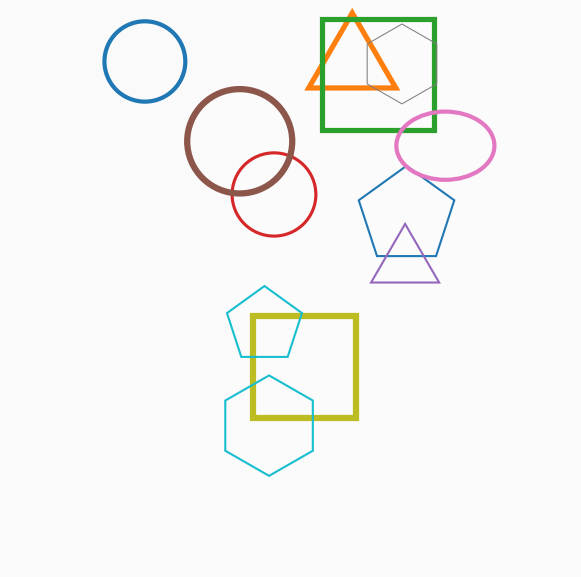[{"shape": "pentagon", "thickness": 1, "radius": 0.43, "center": [0.699, 0.626]}, {"shape": "circle", "thickness": 2, "radius": 0.35, "center": [0.249, 0.893]}, {"shape": "triangle", "thickness": 2.5, "radius": 0.43, "center": [0.606, 0.89]}, {"shape": "square", "thickness": 2.5, "radius": 0.48, "center": [0.651, 0.87]}, {"shape": "circle", "thickness": 1.5, "radius": 0.36, "center": [0.471, 0.662]}, {"shape": "triangle", "thickness": 1, "radius": 0.34, "center": [0.697, 0.544]}, {"shape": "circle", "thickness": 3, "radius": 0.45, "center": [0.412, 0.754]}, {"shape": "oval", "thickness": 2, "radius": 0.42, "center": [0.766, 0.747]}, {"shape": "hexagon", "thickness": 0.5, "radius": 0.35, "center": [0.692, 0.888]}, {"shape": "square", "thickness": 3, "radius": 0.44, "center": [0.523, 0.363]}, {"shape": "hexagon", "thickness": 1, "radius": 0.43, "center": [0.463, 0.262]}, {"shape": "pentagon", "thickness": 1, "radius": 0.34, "center": [0.455, 0.436]}]